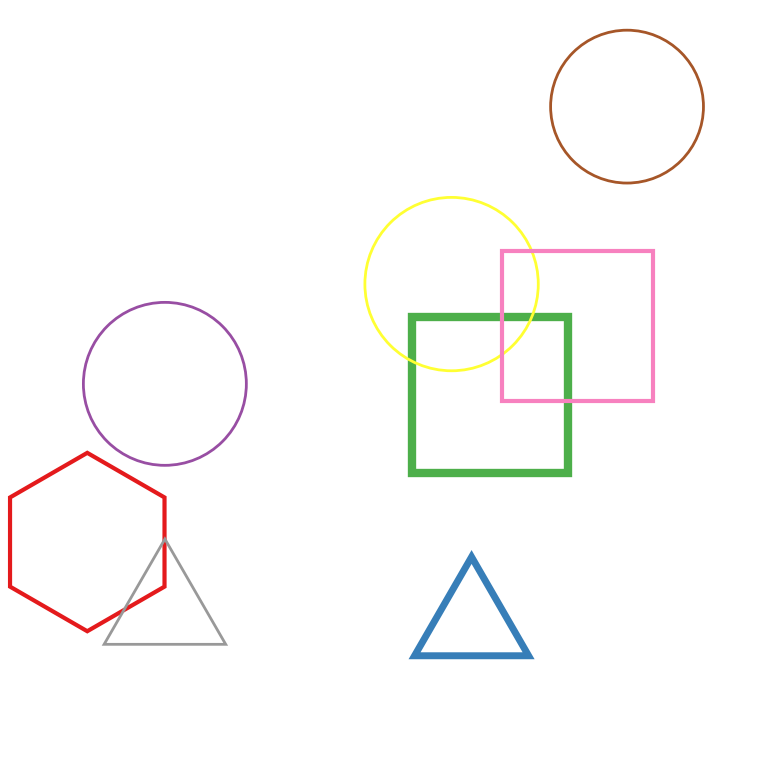[{"shape": "hexagon", "thickness": 1.5, "radius": 0.58, "center": [0.113, 0.296]}, {"shape": "triangle", "thickness": 2.5, "radius": 0.43, "center": [0.612, 0.191]}, {"shape": "square", "thickness": 3, "radius": 0.5, "center": [0.637, 0.487]}, {"shape": "circle", "thickness": 1, "radius": 0.53, "center": [0.214, 0.501]}, {"shape": "circle", "thickness": 1, "radius": 0.56, "center": [0.586, 0.631]}, {"shape": "circle", "thickness": 1, "radius": 0.5, "center": [0.814, 0.862]}, {"shape": "square", "thickness": 1.5, "radius": 0.49, "center": [0.75, 0.577]}, {"shape": "triangle", "thickness": 1, "radius": 0.46, "center": [0.214, 0.209]}]